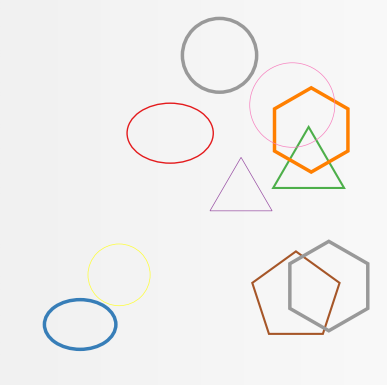[{"shape": "oval", "thickness": 1, "radius": 0.56, "center": [0.439, 0.654]}, {"shape": "oval", "thickness": 2.5, "radius": 0.46, "center": [0.207, 0.157]}, {"shape": "triangle", "thickness": 1.5, "radius": 0.53, "center": [0.796, 0.565]}, {"shape": "triangle", "thickness": 0.5, "radius": 0.46, "center": [0.622, 0.499]}, {"shape": "hexagon", "thickness": 2.5, "radius": 0.55, "center": [0.803, 0.662]}, {"shape": "circle", "thickness": 0.5, "radius": 0.4, "center": [0.307, 0.286]}, {"shape": "pentagon", "thickness": 1.5, "radius": 0.59, "center": [0.764, 0.229]}, {"shape": "circle", "thickness": 0.5, "radius": 0.55, "center": [0.754, 0.727]}, {"shape": "hexagon", "thickness": 2.5, "radius": 0.58, "center": [0.849, 0.257]}, {"shape": "circle", "thickness": 2.5, "radius": 0.48, "center": [0.567, 0.856]}]